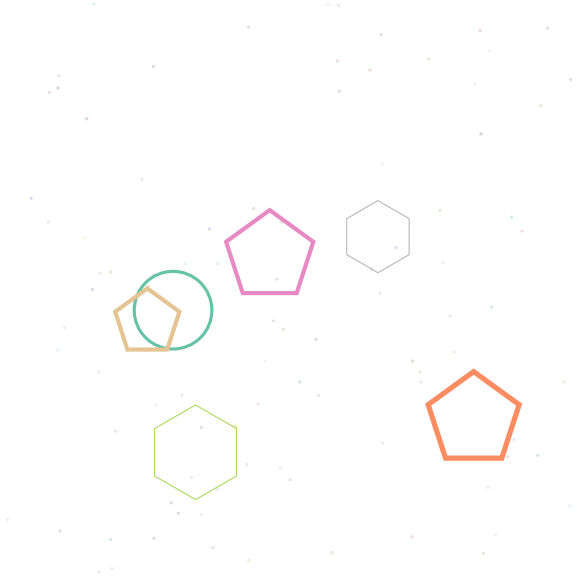[{"shape": "circle", "thickness": 1.5, "radius": 0.34, "center": [0.3, 0.462]}, {"shape": "pentagon", "thickness": 2.5, "radius": 0.41, "center": [0.82, 0.273]}, {"shape": "pentagon", "thickness": 2, "radius": 0.4, "center": [0.467, 0.556]}, {"shape": "hexagon", "thickness": 0.5, "radius": 0.41, "center": [0.339, 0.216]}, {"shape": "pentagon", "thickness": 2, "radius": 0.29, "center": [0.255, 0.441]}, {"shape": "hexagon", "thickness": 0.5, "radius": 0.31, "center": [0.654, 0.589]}]